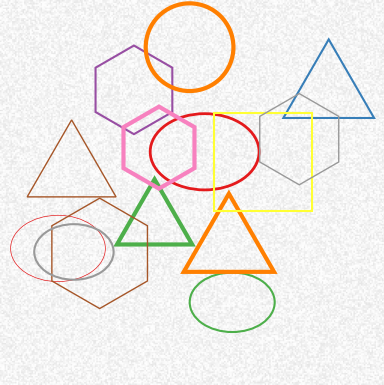[{"shape": "oval", "thickness": 0.5, "radius": 0.62, "center": [0.151, 0.355]}, {"shape": "oval", "thickness": 2, "radius": 0.71, "center": [0.532, 0.606]}, {"shape": "triangle", "thickness": 1.5, "radius": 0.68, "center": [0.854, 0.762]}, {"shape": "triangle", "thickness": 3, "radius": 0.56, "center": [0.401, 0.421]}, {"shape": "oval", "thickness": 1.5, "radius": 0.55, "center": [0.603, 0.215]}, {"shape": "hexagon", "thickness": 1.5, "radius": 0.58, "center": [0.348, 0.767]}, {"shape": "circle", "thickness": 3, "radius": 0.57, "center": [0.492, 0.877]}, {"shape": "triangle", "thickness": 3, "radius": 0.68, "center": [0.595, 0.362]}, {"shape": "square", "thickness": 1.5, "radius": 0.64, "center": [0.683, 0.579]}, {"shape": "triangle", "thickness": 1, "radius": 0.67, "center": [0.186, 0.555]}, {"shape": "hexagon", "thickness": 1, "radius": 0.72, "center": [0.259, 0.342]}, {"shape": "hexagon", "thickness": 3, "radius": 0.53, "center": [0.413, 0.617]}, {"shape": "hexagon", "thickness": 1, "radius": 0.59, "center": [0.777, 0.639]}, {"shape": "oval", "thickness": 1.5, "radius": 0.52, "center": [0.192, 0.346]}]